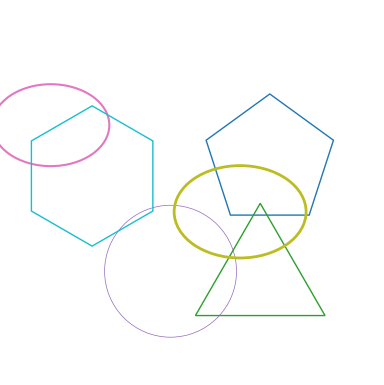[{"shape": "pentagon", "thickness": 1, "radius": 0.87, "center": [0.701, 0.582]}, {"shape": "triangle", "thickness": 1, "radius": 0.97, "center": [0.676, 0.278]}, {"shape": "circle", "thickness": 0.5, "radius": 0.86, "center": [0.443, 0.296]}, {"shape": "oval", "thickness": 1.5, "radius": 0.76, "center": [0.132, 0.675]}, {"shape": "oval", "thickness": 2, "radius": 0.86, "center": [0.624, 0.45]}, {"shape": "hexagon", "thickness": 1, "radius": 0.91, "center": [0.239, 0.543]}]